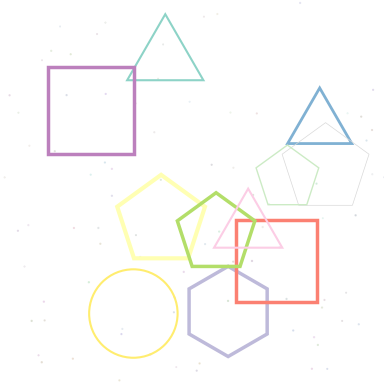[{"shape": "triangle", "thickness": 1.5, "radius": 0.57, "center": [0.429, 0.849]}, {"shape": "pentagon", "thickness": 3, "radius": 0.6, "center": [0.418, 0.426]}, {"shape": "hexagon", "thickness": 2.5, "radius": 0.59, "center": [0.593, 0.191]}, {"shape": "square", "thickness": 2.5, "radius": 0.53, "center": [0.718, 0.322]}, {"shape": "triangle", "thickness": 2, "radius": 0.48, "center": [0.83, 0.675]}, {"shape": "pentagon", "thickness": 2.5, "radius": 0.53, "center": [0.561, 0.394]}, {"shape": "triangle", "thickness": 1.5, "radius": 0.51, "center": [0.645, 0.408]}, {"shape": "pentagon", "thickness": 0.5, "radius": 0.59, "center": [0.846, 0.563]}, {"shape": "square", "thickness": 2.5, "radius": 0.56, "center": [0.236, 0.713]}, {"shape": "pentagon", "thickness": 1, "radius": 0.43, "center": [0.747, 0.538]}, {"shape": "circle", "thickness": 1.5, "radius": 0.57, "center": [0.346, 0.186]}]